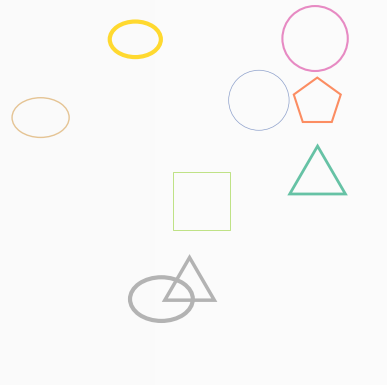[{"shape": "triangle", "thickness": 2, "radius": 0.41, "center": [0.82, 0.538]}, {"shape": "pentagon", "thickness": 1.5, "radius": 0.32, "center": [0.819, 0.735]}, {"shape": "circle", "thickness": 0.5, "radius": 0.39, "center": [0.668, 0.74]}, {"shape": "circle", "thickness": 1.5, "radius": 0.42, "center": [0.813, 0.9]}, {"shape": "square", "thickness": 0.5, "radius": 0.37, "center": [0.52, 0.478]}, {"shape": "oval", "thickness": 3, "radius": 0.33, "center": [0.349, 0.898]}, {"shape": "oval", "thickness": 1, "radius": 0.37, "center": [0.105, 0.695]}, {"shape": "oval", "thickness": 3, "radius": 0.41, "center": [0.417, 0.223]}, {"shape": "triangle", "thickness": 2.5, "radius": 0.37, "center": [0.489, 0.257]}]